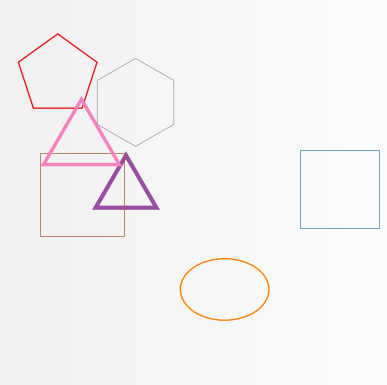[{"shape": "pentagon", "thickness": 1, "radius": 0.53, "center": [0.149, 0.805]}, {"shape": "square", "thickness": 0.5, "radius": 0.51, "center": [0.877, 0.509]}, {"shape": "triangle", "thickness": 3, "radius": 0.45, "center": [0.325, 0.506]}, {"shape": "oval", "thickness": 1, "radius": 0.57, "center": [0.58, 0.248]}, {"shape": "square", "thickness": 0.5, "radius": 0.54, "center": [0.212, 0.495]}, {"shape": "triangle", "thickness": 2.5, "radius": 0.57, "center": [0.21, 0.629]}, {"shape": "hexagon", "thickness": 0.5, "radius": 0.57, "center": [0.35, 0.734]}]